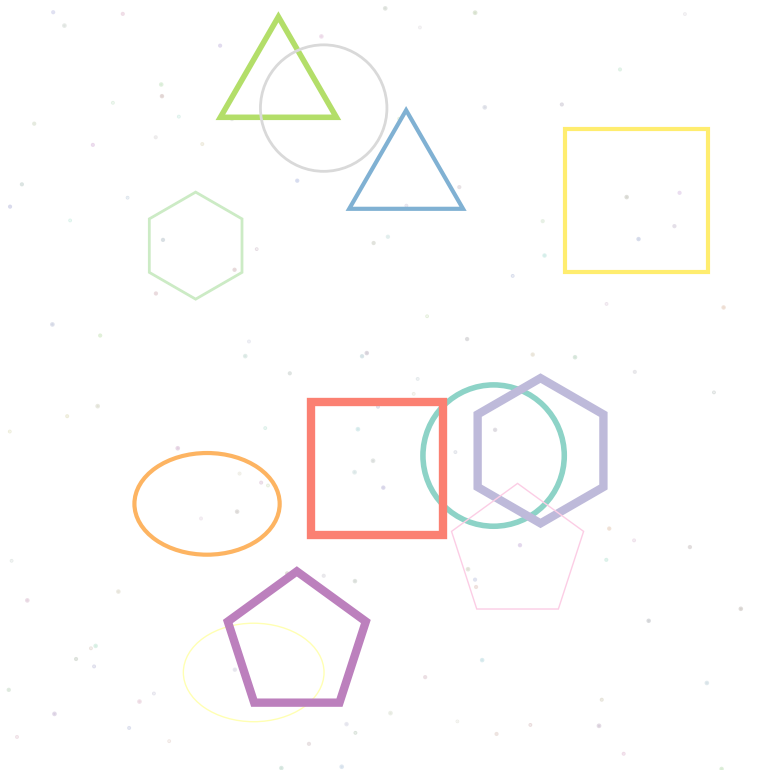[{"shape": "circle", "thickness": 2, "radius": 0.46, "center": [0.641, 0.408]}, {"shape": "oval", "thickness": 0.5, "radius": 0.46, "center": [0.329, 0.127]}, {"shape": "hexagon", "thickness": 3, "radius": 0.47, "center": [0.702, 0.415]}, {"shape": "square", "thickness": 3, "radius": 0.43, "center": [0.49, 0.392]}, {"shape": "triangle", "thickness": 1.5, "radius": 0.43, "center": [0.527, 0.772]}, {"shape": "oval", "thickness": 1.5, "radius": 0.47, "center": [0.269, 0.346]}, {"shape": "triangle", "thickness": 2, "radius": 0.44, "center": [0.362, 0.891]}, {"shape": "pentagon", "thickness": 0.5, "radius": 0.45, "center": [0.672, 0.282]}, {"shape": "circle", "thickness": 1, "radius": 0.41, "center": [0.42, 0.86]}, {"shape": "pentagon", "thickness": 3, "radius": 0.47, "center": [0.385, 0.164]}, {"shape": "hexagon", "thickness": 1, "radius": 0.35, "center": [0.254, 0.681]}, {"shape": "square", "thickness": 1.5, "radius": 0.46, "center": [0.827, 0.74]}]